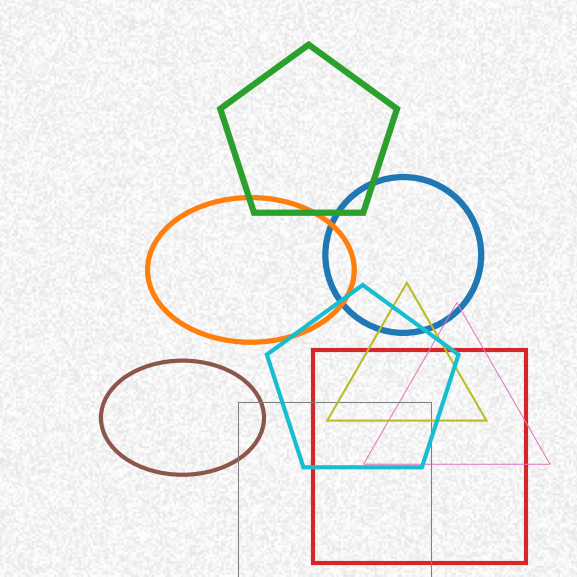[{"shape": "circle", "thickness": 3, "radius": 0.67, "center": [0.698, 0.558]}, {"shape": "oval", "thickness": 2.5, "radius": 0.89, "center": [0.434, 0.532]}, {"shape": "pentagon", "thickness": 3, "radius": 0.8, "center": [0.534, 0.761]}, {"shape": "square", "thickness": 2, "radius": 0.92, "center": [0.726, 0.209]}, {"shape": "oval", "thickness": 2, "radius": 0.71, "center": [0.316, 0.276]}, {"shape": "triangle", "thickness": 0.5, "radius": 0.93, "center": [0.791, 0.288]}, {"shape": "square", "thickness": 0.5, "radius": 0.83, "center": [0.579, 0.136]}, {"shape": "triangle", "thickness": 1, "radius": 0.8, "center": [0.704, 0.35]}, {"shape": "pentagon", "thickness": 2, "radius": 0.87, "center": [0.628, 0.331]}]